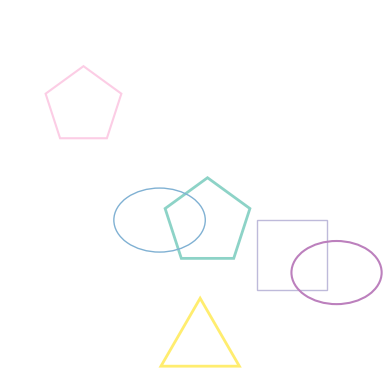[{"shape": "pentagon", "thickness": 2, "radius": 0.58, "center": [0.539, 0.423]}, {"shape": "square", "thickness": 1, "radius": 0.46, "center": [0.759, 0.337]}, {"shape": "oval", "thickness": 1, "radius": 0.59, "center": [0.414, 0.428]}, {"shape": "pentagon", "thickness": 1.5, "radius": 0.52, "center": [0.217, 0.725]}, {"shape": "oval", "thickness": 1.5, "radius": 0.59, "center": [0.874, 0.292]}, {"shape": "triangle", "thickness": 2, "radius": 0.59, "center": [0.52, 0.108]}]